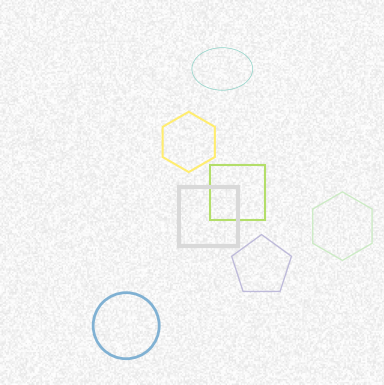[{"shape": "oval", "thickness": 0.5, "radius": 0.39, "center": [0.577, 0.821]}, {"shape": "pentagon", "thickness": 1, "radius": 0.41, "center": [0.679, 0.309]}, {"shape": "circle", "thickness": 2, "radius": 0.43, "center": [0.328, 0.154]}, {"shape": "square", "thickness": 1.5, "radius": 0.36, "center": [0.617, 0.5]}, {"shape": "square", "thickness": 3, "radius": 0.38, "center": [0.541, 0.438]}, {"shape": "hexagon", "thickness": 1, "radius": 0.44, "center": [0.889, 0.413]}, {"shape": "hexagon", "thickness": 1.5, "radius": 0.39, "center": [0.49, 0.631]}]